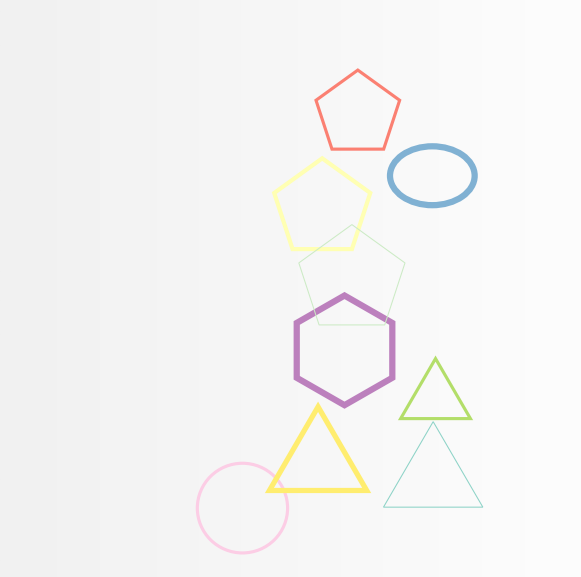[{"shape": "triangle", "thickness": 0.5, "radius": 0.49, "center": [0.745, 0.17]}, {"shape": "pentagon", "thickness": 2, "radius": 0.43, "center": [0.554, 0.638]}, {"shape": "pentagon", "thickness": 1.5, "radius": 0.38, "center": [0.616, 0.802]}, {"shape": "oval", "thickness": 3, "radius": 0.36, "center": [0.744, 0.695]}, {"shape": "triangle", "thickness": 1.5, "radius": 0.35, "center": [0.749, 0.309]}, {"shape": "circle", "thickness": 1.5, "radius": 0.39, "center": [0.417, 0.119]}, {"shape": "hexagon", "thickness": 3, "radius": 0.47, "center": [0.593, 0.392]}, {"shape": "pentagon", "thickness": 0.5, "radius": 0.48, "center": [0.605, 0.514]}, {"shape": "triangle", "thickness": 2.5, "radius": 0.48, "center": [0.547, 0.198]}]